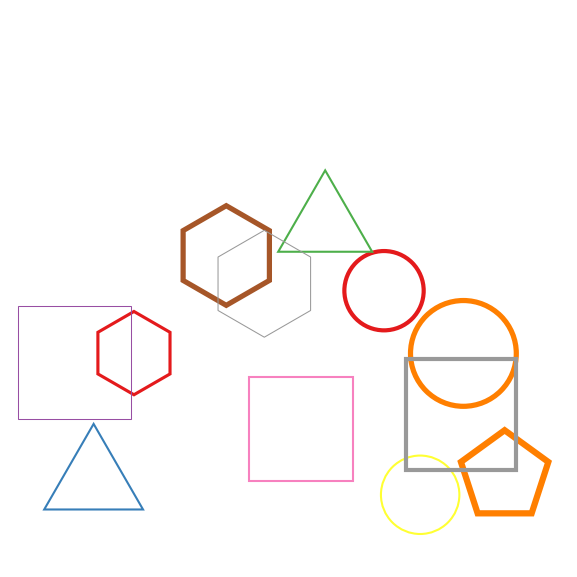[{"shape": "circle", "thickness": 2, "radius": 0.34, "center": [0.665, 0.496]}, {"shape": "hexagon", "thickness": 1.5, "radius": 0.36, "center": [0.232, 0.388]}, {"shape": "triangle", "thickness": 1, "radius": 0.49, "center": [0.162, 0.166]}, {"shape": "triangle", "thickness": 1, "radius": 0.47, "center": [0.563, 0.61]}, {"shape": "square", "thickness": 0.5, "radius": 0.49, "center": [0.129, 0.371]}, {"shape": "pentagon", "thickness": 3, "radius": 0.4, "center": [0.874, 0.175]}, {"shape": "circle", "thickness": 2.5, "radius": 0.46, "center": [0.802, 0.387]}, {"shape": "circle", "thickness": 1, "radius": 0.34, "center": [0.728, 0.142]}, {"shape": "hexagon", "thickness": 2.5, "radius": 0.43, "center": [0.392, 0.557]}, {"shape": "square", "thickness": 1, "radius": 0.45, "center": [0.522, 0.256]}, {"shape": "square", "thickness": 2, "radius": 0.48, "center": [0.798, 0.281]}, {"shape": "hexagon", "thickness": 0.5, "radius": 0.46, "center": [0.458, 0.508]}]